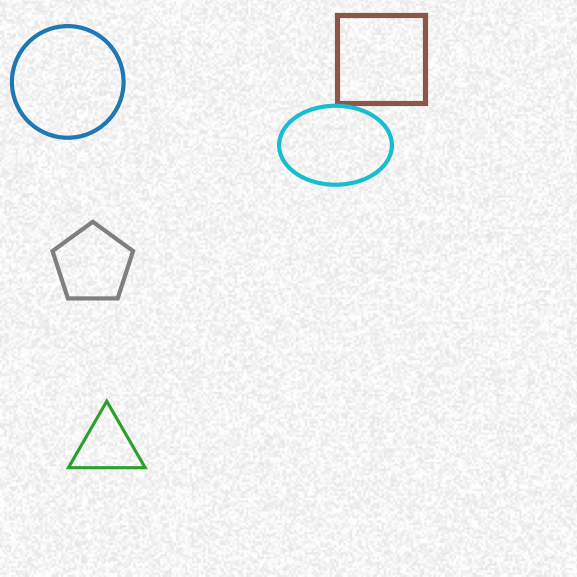[{"shape": "circle", "thickness": 2, "radius": 0.48, "center": [0.117, 0.857]}, {"shape": "triangle", "thickness": 1.5, "radius": 0.38, "center": [0.185, 0.228]}, {"shape": "square", "thickness": 2.5, "radius": 0.38, "center": [0.66, 0.897]}, {"shape": "pentagon", "thickness": 2, "radius": 0.37, "center": [0.161, 0.542]}, {"shape": "oval", "thickness": 2, "radius": 0.49, "center": [0.581, 0.748]}]